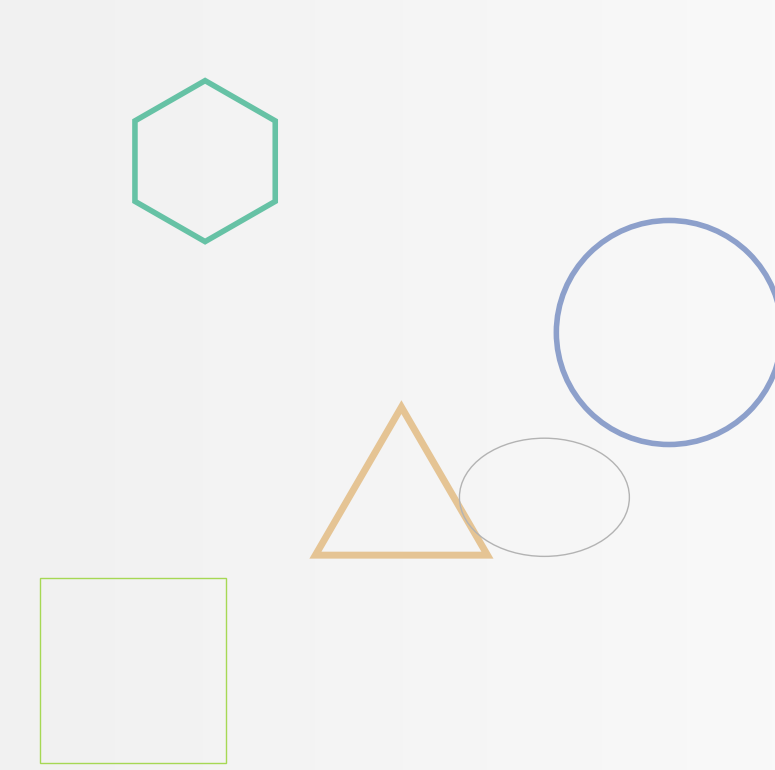[{"shape": "hexagon", "thickness": 2, "radius": 0.52, "center": [0.265, 0.791]}, {"shape": "circle", "thickness": 2, "radius": 0.73, "center": [0.863, 0.568]}, {"shape": "square", "thickness": 0.5, "radius": 0.6, "center": [0.172, 0.129]}, {"shape": "triangle", "thickness": 2.5, "radius": 0.64, "center": [0.518, 0.343]}, {"shape": "oval", "thickness": 0.5, "radius": 0.55, "center": [0.702, 0.354]}]